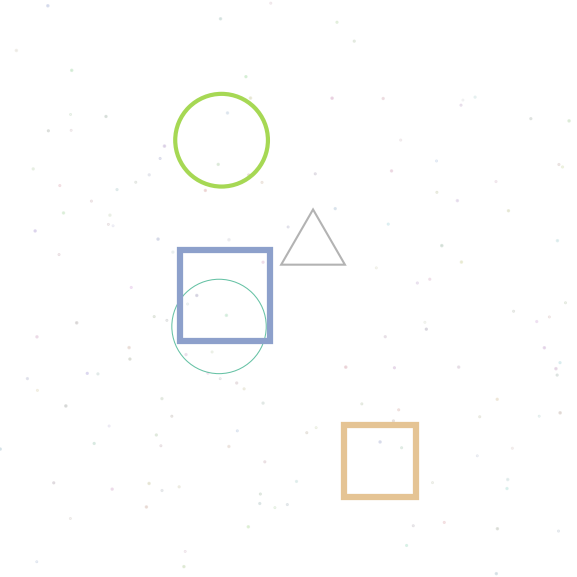[{"shape": "circle", "thickness": 0.5, "radius": 0.41, "center": [0.379, 0.434]}, {"shape": "square", "thickness": 3, "radius": 0.39, "center": [0.39, 0.487]}, {"shape": "circle", "thickness": 2, "radius": 0.4, "center": [0.384, 0.756]}, {"shape": "square", "thickness": 3, "radius": 0.31, "center": [0.658, 0.201]}, {"shape": "triangle", "thickness": 1, "radius": 0.32, "center": [0.542, 0.573]}]